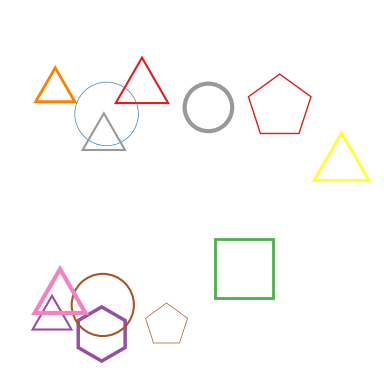[{"shape": "triangle", "thickness": 1.5, "radius": 0.39, "center": [0.369, 0.772]}, {"shape": "pentagon", "thickness": 1, "radius": 0.43, "center": [0.727, 0.722]}, {"shape": "circle", "thickness": 0.5, "radius": 0.41, "center": [0.277, 0.704]}, {"shape": "square", "thickness": 2, "radius": 0.38, "center": [0.635, 0.303]}, {"shape": "hexagon", "thickness": 2.5, "radius": 0.35, "center": [0.264, 0.132]}, {"shape": "triangle", "thickness": 1.5, "radius": 0.29, "center": [0.135, 0.173]}, {"shape": "triangle", "thickness": 2, "radius": 0.29, "center": [0.143, 0.765]}, {"shape": "triangle", "thickness": 2, "radius": 0.41, "center": [0.887, 0.573]}, {"shape": "pentagon", "thickness": 0.5, "radius": 0.29, "center": [0.433, 0.156]}, {"shape": "circle", "thickness": 1.5, "radius": 0.4, "center": [0.267, 0.208]}, {"shape": "triangle", "thickness": 3, "radius": 0.38, "center": [0.156, 0.225]}, {"shape": "triangle", "thickness": 1.5, "radius": 0.32, "center": [0.27, 0.642]}, {"shape": "circle", "thickness": 3, "radius": 0.31, "center": [0.541, 0.721]}]